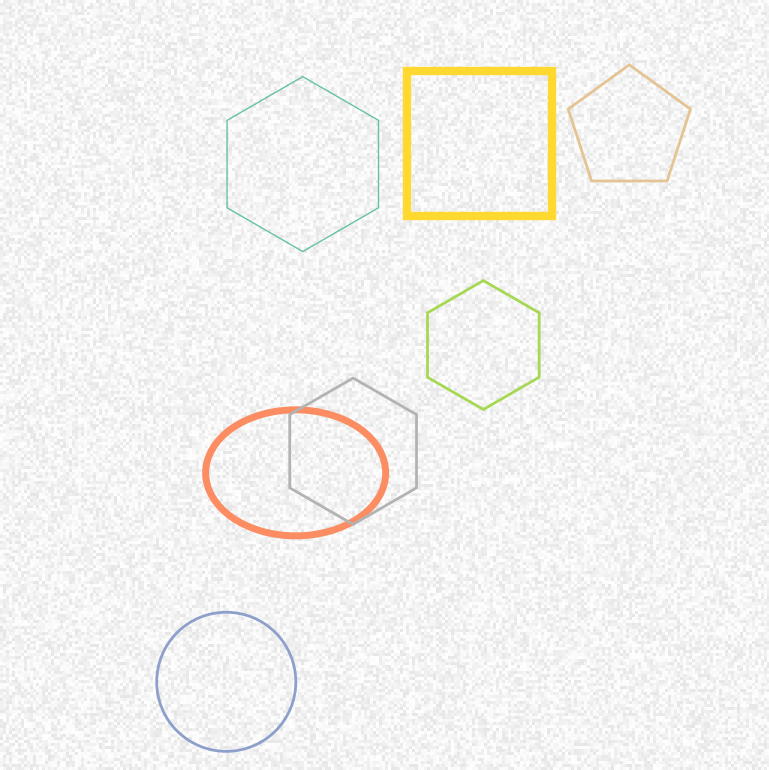[{"shape": "hexagon", "thickness": 0.5, "radius": 0.57, "center": [0.393, 0.787]}, {"shape": "oval", "thickness": 2.5, "radius": 0.58, "center": [0.384, 0.386]}, {"shape": "circle", "thickness": 1, "radius": 0.45, "center": [0.294, 0.115]}, {"shape": "hexagon", "thickness": 1, "radius": 0.42, "center": [0.628, 0.552]}, {"shape": "square", "thickness": 3, "radius": 0.47, "center": [0.623, 0.814]}, {"shape": "pentagon", "thickness": 1, "radius": 0.42, "center": [0.817, 0.832]}, {"shape": "hexagon", "thickness": 1, "radius": 0.48, "center": [0.459, 0.414]}]